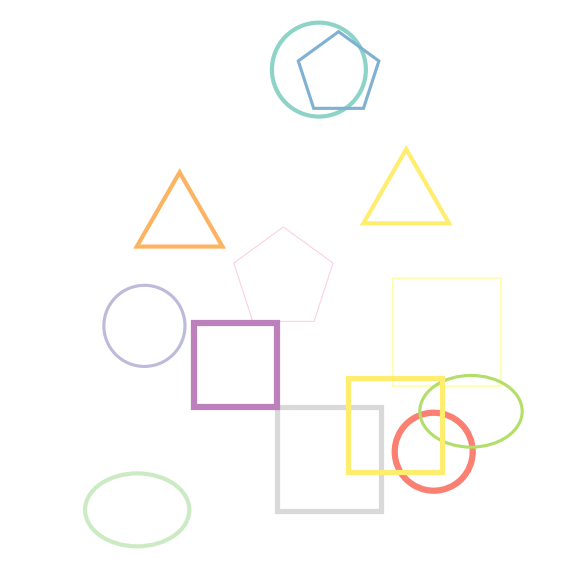[{"shape": "circle", "thickness": 2, "radius": 0.41, "center": [0.552, 0.879]}, {"shape": "square", "thickness": 1, "radius": 0.47, "center": [0.774, 0.424]}, {"shape": "circle", "thickness": 1.5, "radius": 0.35, "center": [0.25, 0.435]}, {"shape": "circle", "thickness": 3, "radius": 0.34, "center": [0.751, 0.217]}, {"shape": "pentagon", "thickness": 1.5, "radius": 0.37, "center": [0.586, 0.871]}, {"shape": "triangle", "thickness": 2, "radius": 0.43, "center": [0.311, 0.615]}, {"shape": "oval", "thickness": 1.5, "radius": 0.44, "center": [0.816, 0.287]}, {"shape": "pentagon", "thickness": 0.5, "radius": 0.45, "center": [0.491, 0.516]}, {"shape": "square", "thickness": 2.5, "radius": 0.45, "center": [0.57, 0.205]}, {"shape": "square", "thickness": 3, "radius": 0.36, "center": [0.408, 0.367]}, {"shape": "oval", "thickness": 2, "radius": 0.45, "center": [0.238, 0.116]}, {"shape": "square", "thickness": 2.5, "radius": 0.41, "center": [0.684, 0.263]}, {"shape": "triangle", "thickness": 2, "radius": 0.43, "center": [0.703, 0.655]}]